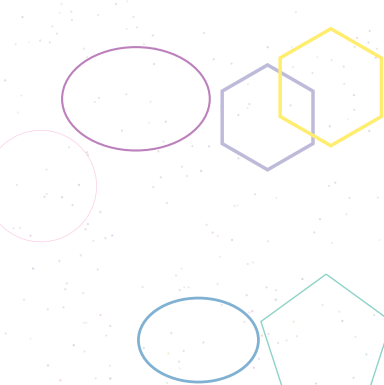[{"shape": "pentagon", "thickness": 1, "radius": 0.89, "center": [0.847, 0.11]}, {"shape": "hexagon", "thickness": 2.5, "radius": 0.68, "center": [0.695, 0.695]}, {"shape": "oval", "thickness": 2, "radius": 0.78, "center": [0.515, 0.117]}, {"shape": "circle", "thickness": 0.5, "radius": 0.72, "center": [0.106, 0.517]}, {"shape": "oval", "thickness": 1.5, "radius": 0.96, "center": [0.353, 0.743]}, {"shape": "hexagon", "thickness": 2.5, "radius": 0.76, "center": [0.859, 0.773]}]